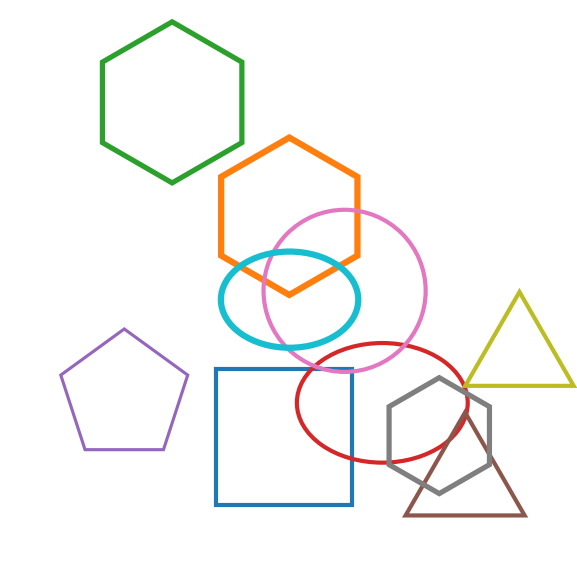[{"shape": "square", "thickness": 2, "radius": 0.59, "center": [0.492, 0.242]}, {"shape": "hexagon", "thickness": 3, "radius": 0.68, "center": [0.501, 0.625]}, {"shape": "hexagon", "thickness": 2.5, "radius": 0.7, "center": [0.298, 0.822]}, {"shape": "oval", "thickness": 2, "radius": 0.74, "center": [0.662, 0.302]}, {"shape": "pentagon", "thickness": 1.5, "radius": 0.58, "center": [0.215, 0.314]}, {"shape": "triangle", "thickness": 2, "radius": 0.59, "center": [0.805, 0.166]}, {"shape": "circle", "thickness": 2, "radius": 0.7, "center": [0.597, 0.496]}, {"shape": "hexagon", "thickness": 2.5, "radius": 0.5, "center": [0.761, 0.245]}, {"shape": "triangle", "thickness": 2, "radius": 0.54, "center": [0.9, 0.385]}, {"shape": "oval", "thickness": 3, "radius": 0.59, "center": [0.501, 0.48]}]